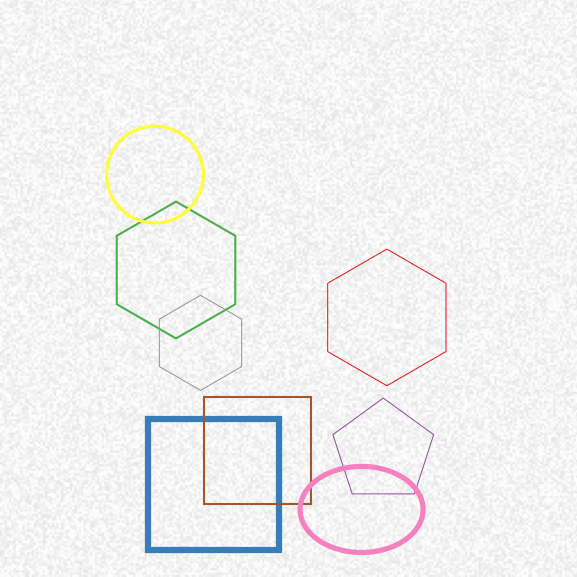[{"shape": "hexagon", "thickness": 0.5, "radius": 0.59, "center": [0.67, 0.45]}, {"shape": "square", "thickness": 3, "radius": 0.56, "center": [0.369, 0.161]}, {"shape": "hexagon", "thickness": 1, "radius": 0.59, "center": [0.305, 0.532]}, {"shape": "pentagon", "thickness": 0.5, "radius": 0.46, "center": [0.664, 0.218]}, {"shape": "circle", "thickness": 1.5, "radius": 0.42, "center": [0.268, 0.697]}, {"shape": "square", "thickness": 1, "radius": 0.46, "center": [0.447, 0.219]}, {"shape": "oval", "thickness": 2.5, "radius": 0.53, "center": [0.626, 0.117]}, {"shape": "hexagon", "thickness": 0.5, "radius": 0.41, "center": [0.347, 0.405]}]